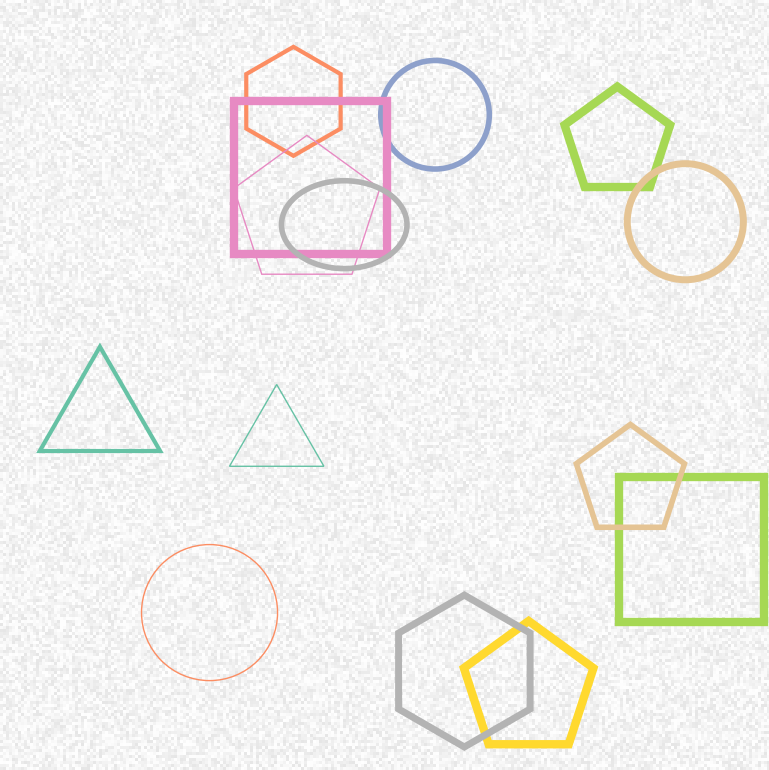[{"shape": "triangle", "thickness": 1.5, "radius": 0.45, "center": [0.13, 0.459]}, {"shape": "triangle", "thickness": 0.5, "radius": 0.35, "center": [0.359, 0.43]}, {"shape": "hexagon", "thickness": 1.5, "radius": 0.35, "center": [0.381, 0.868]}, {"shape": "circle", "thickness": 0.5, "radius": 0.44, "center": [0.272, 0.204]}, {"shape": "circle", "thickness": 2, "radius": 0.35, "center": [0.565, 0.851]}, {"shape": "square", "thickness": 3, "radius": 0.5, "center": [0.403, 0.77]}, {"shape": "pentagon", "thickness": 0.5, "radius": 0.5, "center": [0.399, 0.725]}, {"shape": "pentagon", "thickness": 3, "radius": 0.36, "center": [0.802, 0.815]}, {"shape": "square", "thickness": 3, "radius": 0.47, "center": [0.898, 0.286]}, {"shape": "pentagon", "thickness": 3, "radius": 0.44, "center": [0.687, 0.105]}, {"shape": "circle", "thickness": 2.5, "radius": 0.38, "center": [0.89, 0.712]}, {"shape": "pentagon", "thickness": 2, "radius": 0.37, "center": [0.819, 0.375]}, {"shape": "oval", "thickness": 2, "radius": 0.41, "center": [0.447, 0.708]}, {"shape": "hexagon", "thickness": 2.5, "radius": 0.49, "center": [0.603, 0.129]}]